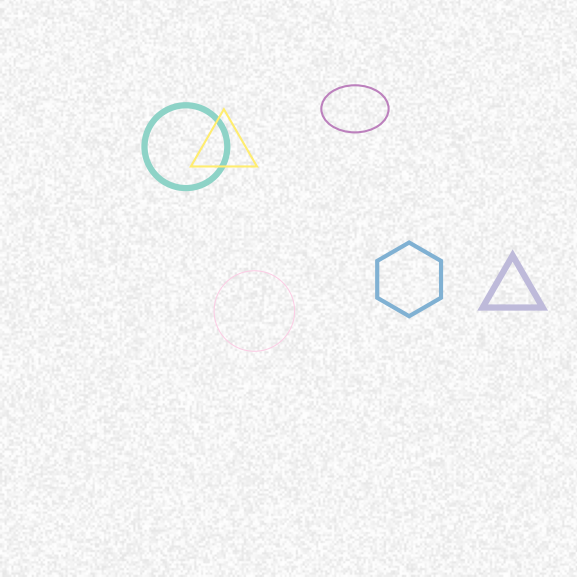[{"shape": "circle", "thickness": 3, "radius": 0.36, "center": [0.322, 0.745]}, {"shape": "triangle", "thickness": 3, "radius": 0.3, "center": [0.888, 0.497]}, {"shape": "hexagon", "thickness": 2, "radius": 0.32, "center": [0.708, 0.515]}, {"shape": "circle", "thickness": 0.5, "radius": 0.35, "center": [0.44, 0.461]}, {"shape": "oval", "thickness": 1, "radius": 0.29, "center": [0.615, 0.811]}, {"shape": "triangle", "thickness": 1, "radius": 0.33, "center": [0.388, 0.744]}]